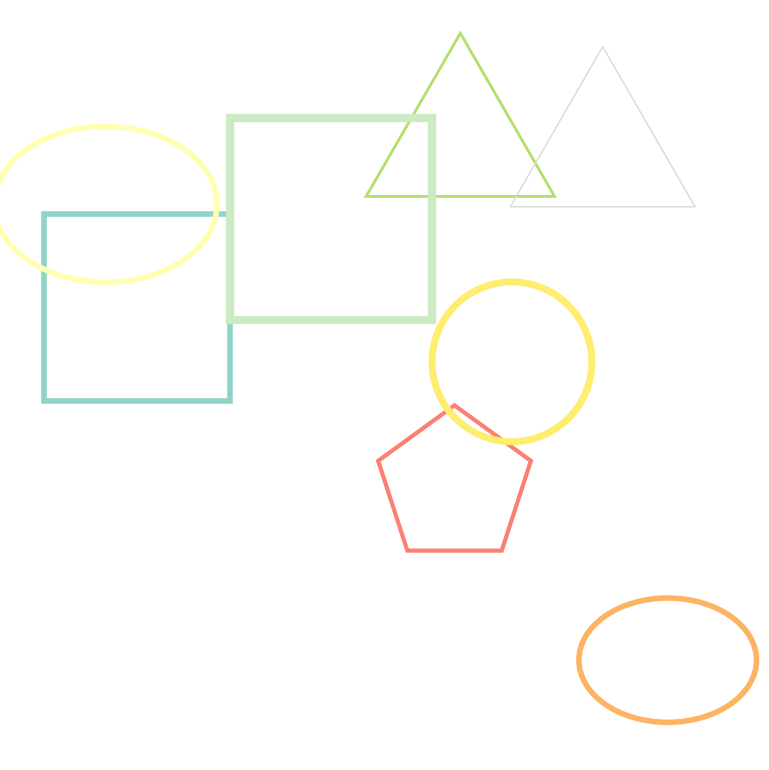[{"shape": "square", "thickness": 2, "radius": 0.61, "center": [0.178, 0.601]}, {"shape": "oval", "thickness": 2, "radius": 0.72, "center": [0.137, 0.735]}, {"shape": "pentagon", "thickness": 1.5, "radius": 0.52, "center": [0.59, 0.369]}, {"shape": "oval", "thickness": 2, "radius": 0.58, "center": [0.867, 0.143]}, {"shape": "triangle", "thickness": 1, "radius": 0.71, "center": [0.598, 0.816]}, {"shape": "triangle", "thickness": 0.5, "radius": 0.69, "center": [0.783, 0.801]}, {"shape": "square", "thickness": 3, "radius": 0.66, "center": [0.43, 0.716]}, {"shape": "circle", "thickness": 2.5, "radius": 0.52, "center": [0.665, 0.53]}]